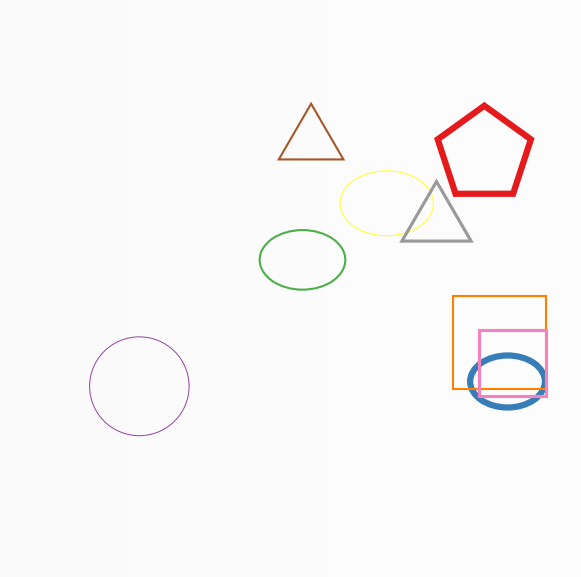[{"shape": "pentagon", "thickness": 3, "radius": 0.42, "center": [0.833, 0.732]}, {"shape": "oval", "thickness": 3, "radius": 0.32, "center": [0.873, 0.339]}, {"shape": "oval", "thickness": 1, "radius": 0.37, "center": [0.52, 0.549]}, {"shape": "circle", "thickness": 0.5, "radius": 0.43, "center": [0.24, 0.33]}, {"shape": "square", "thickness": 1, "radius": 0.4, "center": [0.859, 0.406]}, {"shape": "oval", "thickness": 0.5, "radius": 0.4, "center": [0.665, 0.647]}, {"shape": "triangle", "thickness": 1, "radius": 0.32, "center": [0.535, 0.755]}, {"shape": "square", "thickness": 1.5, "radius": 0.29, "center": [0.882, 0.371]}, {"shape": "triangle", "thickness": 1.5, "radius": 0.34, "center": [0.751, 0.616]}]